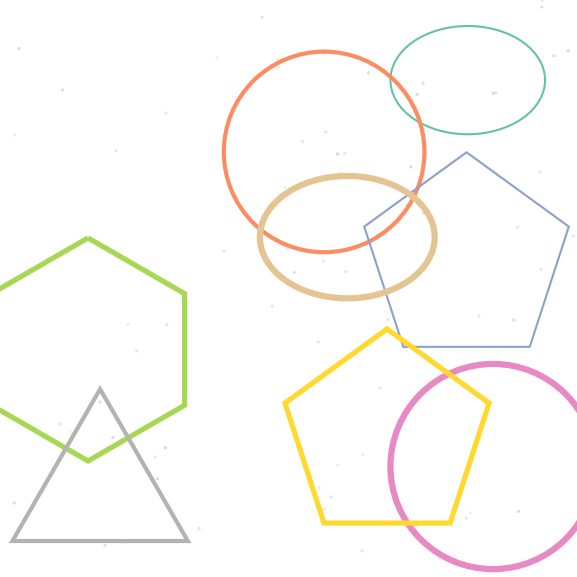[{"shape": "oval", "thickness": 1, "radius": 0.67, "center": [0.81, 0.86]}, {"shape": "circle", "thickness": 2, "radius": 0.87, "center": [0.561, 0.736]}, {"shape": "pentagon", "thickness": 1, "radius": 0.93, "center": [0.808, 0.549]}, {"shape": "circle", "thickness": 3, "radius": 0.89, "center": [0.854, 0.191]}, {"shape": "hexagon", "thickness": 2.5, "radius": 0.97, "center": [0.152, 0.394]}, {"shape": "pentagon", "thickness": 2.5, "radius": 0.93, "center": [0.67, 0.244]}, {"shape": "oval", "thickness": 3, "radius": 0.76, "center": [0.601, 0.588]}, {"shape": "triangle", "thickness": 2, "radius": 0.88, "center": [0.173, 0.15]}]